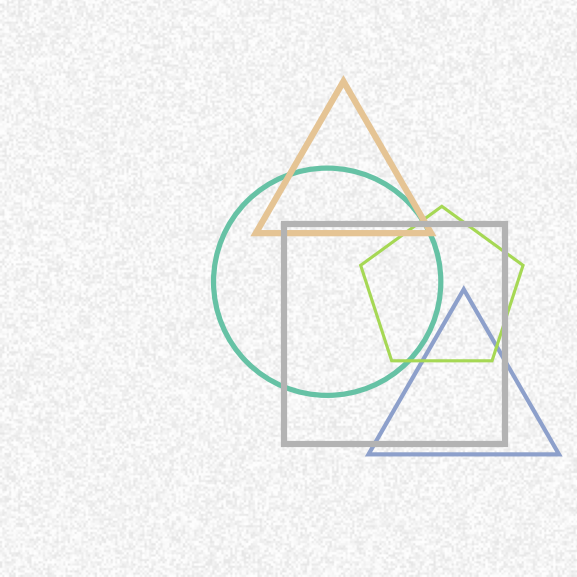[{"shape": "circle", "thickness": 2.5, "radius": 0.98, "center": [0.567, 0.511]}, {"shape": "triangle", "thickness": 2, "radius": 0.95, "center": [0.803, 0.308]}, {"shape": "pentagon", "thickness": 1.5, "radius": 0.74, "center": [0.765, 0.494]}, {"shape": "triangle", "thickness": 3, "radius": 0.88, "center": [0.595, 0.683]}, {"shape": "square", "thickness": 3, "radius": 0.95, "center": [0.683, 0.421]}]